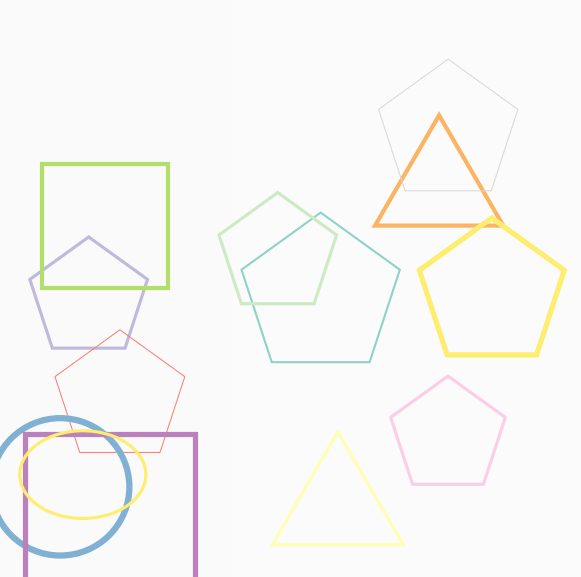[{"shape": "pentagon", "thickness": 1, "radius": 0.72, "center": [0.552, 0.488]}, {"shape": "triangle", "thickness": 1.5, "radius": 0.65, "center": [0.581, 0.121]}, {"shape": "pentagon", "thickness": 1.5, "radius": 0.53, "center": [0.153, 0.482]}, {"shape": "pentagon", "thickness": 0.5, "radius": 0.59, "center": [0.206, 0.311]}, {"shape": "circle", "thickness": 3, "radius": 0.59, "center": [0.104, 0.156]}, {"shape": "triangle", "thickness": 2, "radius": 0.64, "center": [0.755, 0.672]}, {"shape": "square", "thickness": 2, "radius": 0.54, "center": [0.181, 0.608]}, {"shape": "pentagon", "thickness": 1.5, "radius": 0.52, "center": [0.771, 0.244]}, {"shape": "pentagon", "thickness": 0.5, "radius": 0.63, "center": [0.771, 0.771]}, {"shape": "square", "thickness": 2.5, "radius": 0.73, "center": [0.189, 0.101]}, {"shape": "pentagon", "thickness": 1.5, "radius": 0.53, "center": [0.478, 0.559]}, {"shape": "oval", "thickness": 1.5, "radius": 0.54, "center": [0.142, 0.177]}, {"shape": "pentagon", "thickness": 2.5, "radius": 0.66, "center": [0.846, 0.491]}]